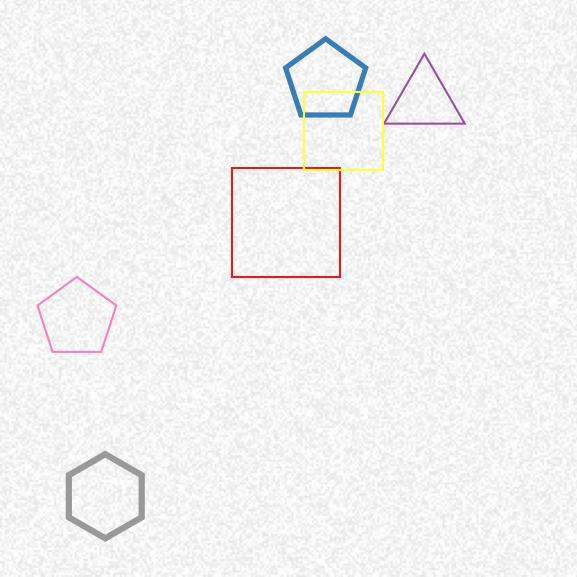[{"shape": "square", "thickness": 1, "radius": 0.47, "center": [0.495, 0.614]}, {"shape": "pentagon", "thickness": 2.5, "radius": 0.36, "center": [0.564, 0.859]}, {"shape": "triangle", "thickness": 1, "radius": 0.4, "center": [0.735, 0.825]}, {"shape": "square", "thickness": 1, "radius": 0.34, "center": [0.595, 0.772]}, {"shape": "pentagon", "thickness": 1, "radius": 0.36, "center": [0.133, 0.448]}, {"shape": "hexagon", "thickness": 3, "radius": 0.36, "center": [0.182, 0.14]}]